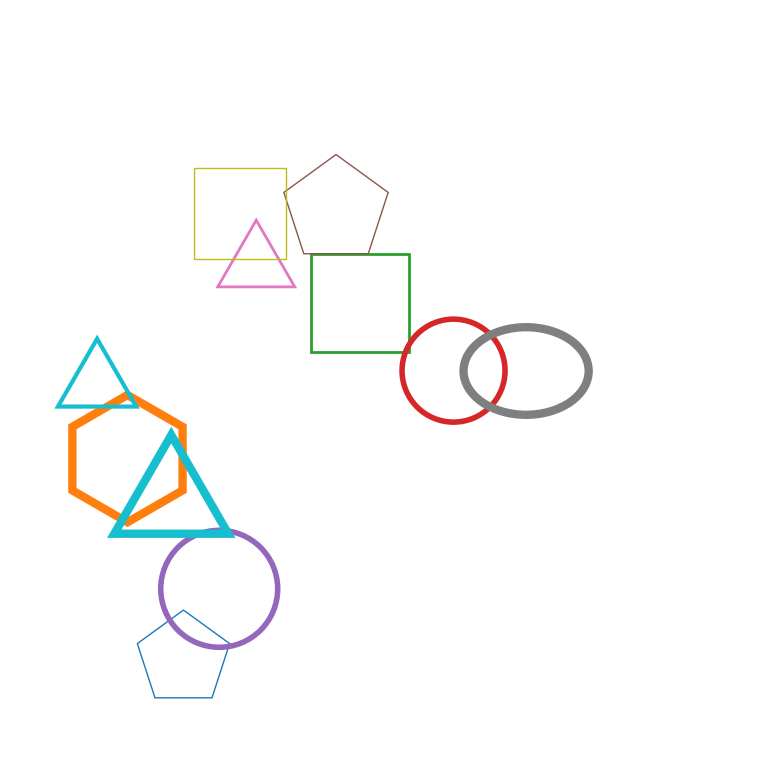[{"shape": "pentagon", "thickness": 0.5, "radius": 0.31, "center": [0.238, 0.145]}, {"shape": "hexagon", "thickness": 3, "radius": 0.41, "center": [0.166, 0.404]}, {"shape": "square", "thickness": 1, "radius": 0.32, "center": [0.468, 0.607]}, {"shape": "circle", "thickness": 2, "radius": 0.33, "center": [0.589, 0.519]}, {"shape": "circle", "thickness": 2, "radius": 0.38, "center": [0.285, 0.235]}, {"shape": "pentagon", "thickness": 0.5, "radius": 0.36, "center": [0.436, 0.728]}, {"shape": "triangle", "thickness": 1, "radius": 0.29, "center": [0.333, 0.656]}, {"shape": "oval", "thickness": 3, "radius": 0.41, "center": [0.683, 0.518]}, {"shape": "square", "thickness": 0.5, "radius": 0.3, "center": [0.312, 0.723]}, {"shape": "triangle", "thickness": 1.5, "radius": 0.29, "center": [0.126, 0.501]}, {"shape": "triangle", "thickness": 3, "radius": 0.43, "center": [0.222, 0.35]}]